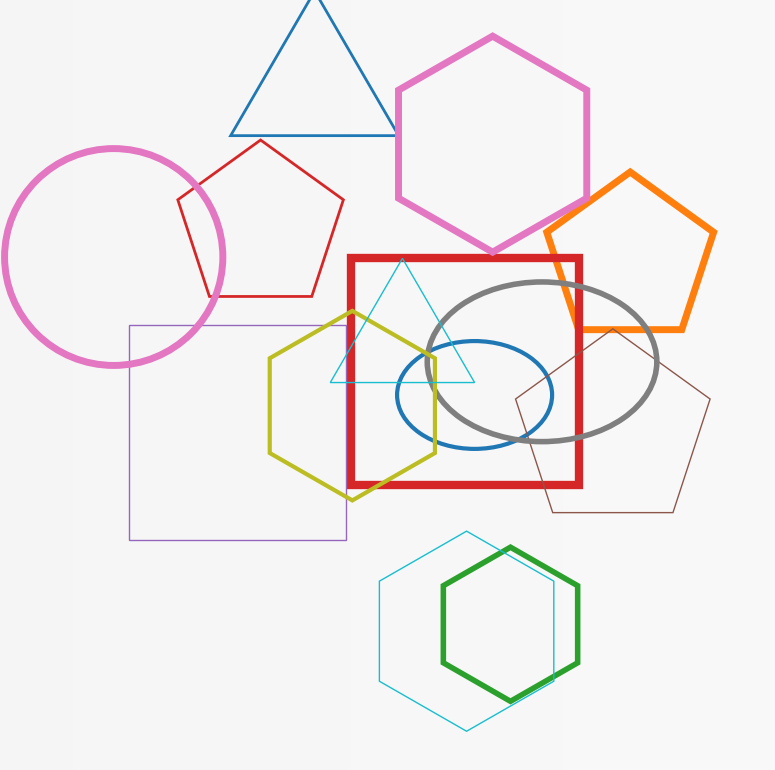[{"shape": "oval", "thickness": 1.5, "radius": 0.5, "center": [0.612, 0.487]}, {"shape": "triangle", "thickness": 1, "radius": 0.63, "center": [0.406, 0.886]}, {"shape": "pentagon", "thickness": 2.5, "radius": 0.57, "center": [0.813, 0.663]}, {"shape": "hexagon", "thickness": 2, "radius": 0.5, "center": [0.659, 0.189]}, {"shape": "pentagon", "thickness": 1, "radius": 0.56, "center": [0.336, 0.706]}, {"shape": "square", "thickness": 3, "radius": 0.74, "center": [0.6, 0.518]}, {"shape": "square", "thickness": 0.5, "radius": 0.7, "center": [0.306, 0.438]}, {"shape": "pentagon", "thickness": 0.5, "radius": 0.66, "center": [0.791, 0.441]}, {"shape": "circle", "thickness": 2.5, "radius": 0.7, "center": [0.147, 0.666]}, {"shape": "hexagon", "thickness": 2.5, "radius": 0.7, "center": [0.636, 0.813]}, {"shape": "oval", "thickness": 2, "radius": 0.74, "center": [0.699, 0.53]}, {"shape": "hexagon", "thickness": 1.5, "radius": 0.62, "center": [0.455, 0.473]}, {"shape": "triangle", "thickness": 0.5, "radius": 0.54, "center": [0.519, 0.557]}, {"shape": "hexagon", "thickness": 0.5, "radius": 0.65, "center": [0.602, 0.18]}]